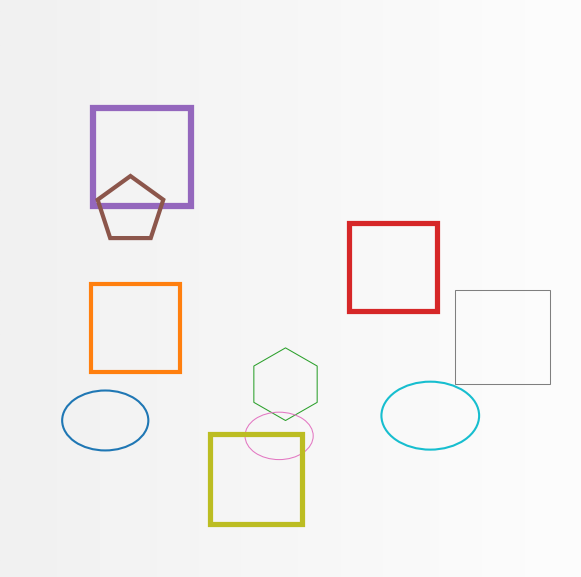[{"shape": "oval", "thickness": 1, "radius": 0.37, "center": [0.181, 0.271]}, {"shape": "square", "thickness": 2, "radius": 0.38, "center": [0.233, 0.432]}, {"shape": "hexagon", "thickness": 0.5, "radius": 0.31, "center": [0.491, 0.334]}, {"shape": "square", "thickness": 2.5, "radius": 0.38, "center": [0.676, 0.537]}, {"shape": "square", "thickness": 3, "radius": 0.42, "center": [0.245, 0.727]}, {"shape": "pentagon", "thickness": 2, "radius": 0.3, "center": [0.224, 0.635]}, {"shape": "oval", "thickness": 0.5, "radius": 0.29, "center": [0.48, 0.244]}, {"shape": "square", "thickness": 0.5, "radius": 0.41, "center": [0.865, 0.416]}, {"shape": "square", "thickness": 2.5, "radius": 0.39, "center": [0.44, 0.17]}, {"shape": "oval", "thickness": 1, "radius": 0.42, "center": [0.74, 0.279]}]